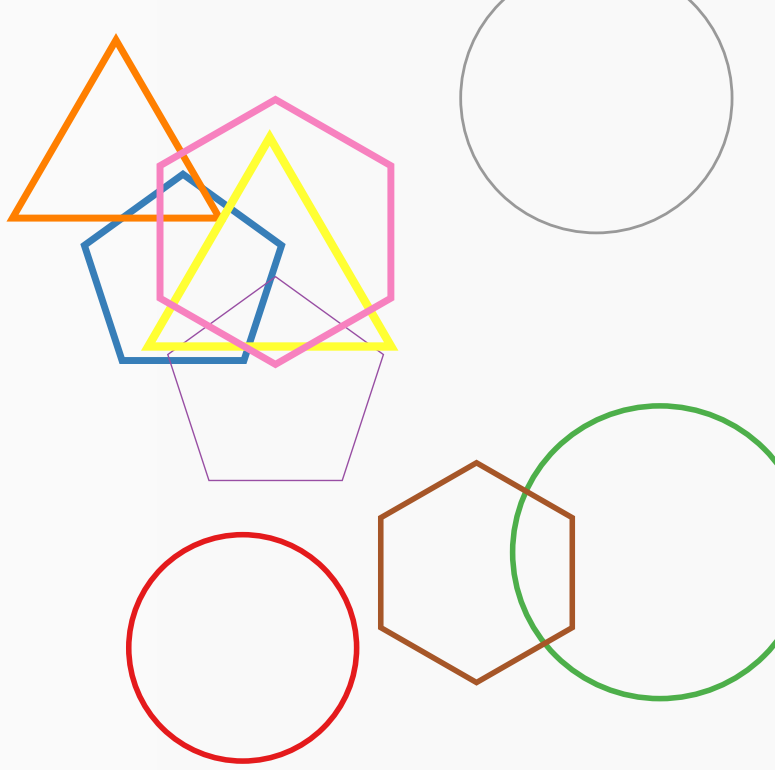[{"shape": "circle", "thickness": 2, "radius": 0.74, "center": [0.313, 0.159]}, {"shape": "pentagon", "thickness": 2.5, "radius": 0.67, "center": [0.236, 0.64]}, {"shape": "circle", "thickness": 2, "radius": 0.95, "center": [0.852, 0.283]}, {"shape": "pentagon", "thickness": 0.5, "radius": 0.73, "center": [0.356, 0.494]}, {"shape": "triangle", "thickness": 2.5, "radius": 0.77, "center": [0.15, 0.794]}, {"shape": "triangle", "thickness": 3, "radius": 0.91, "center": [0.348, 0.641]}, {"shape": "hexagon", "thickness": 2, "radius": 0.71, "center": [0.615, 0.256]}, {"shape": "hexagon", "thickness": 2.5, "radius": 0.86, "center": [0.355, 0.699]}, {"shape": "circle", "thickness": 1, "radius": 0.88, "center": [0.77, 0.873]}]